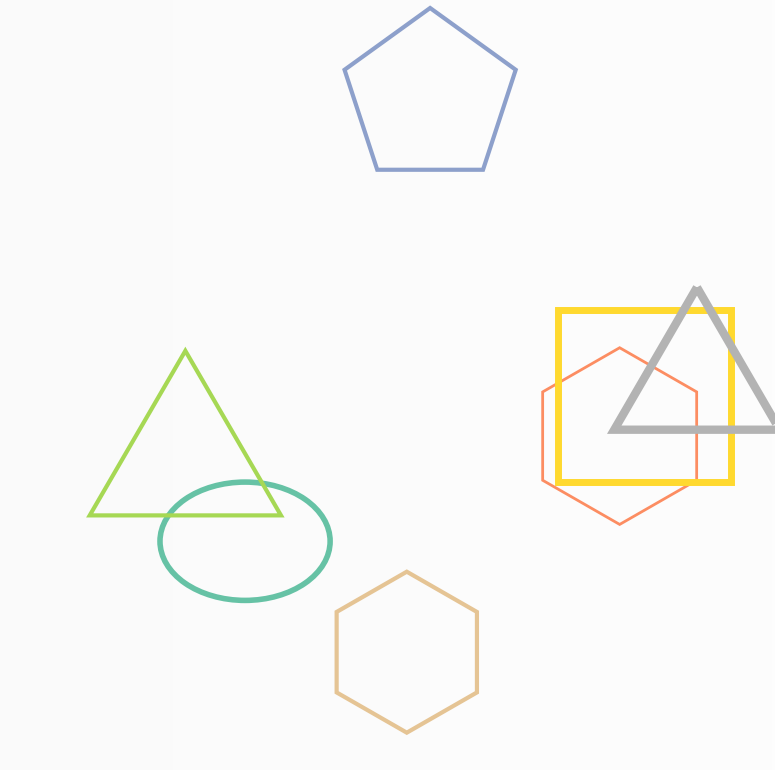[{"shape": "oval", "thickness": 2, "radius": 0.55, "center": [0.316, 0.297]}, {"shape": "hexagon", "thickness": 1, "radius": 0.57, "center": [0.8, 0.434]}, {"shape": "pentagon", "thickness": 1.5, "radius": 0.58, "center": [0.555, 0.873]}, {"shape": "triangle", "thickness": 1.5, "radius": 0.71, "center": [0.239, 0.402]}, {"shape": "square", "thickness": 2.5, "radius": 0.56, "center": [0.831, 0.485]}, {"shape": "hexagon", "thickness": 1.5, "radius": 0.52, "center": [0.525, 0.153]}, {"shape": "triangle", "thickness": 3, "radius": 0.62, "center": [0.899, 0.504]}]